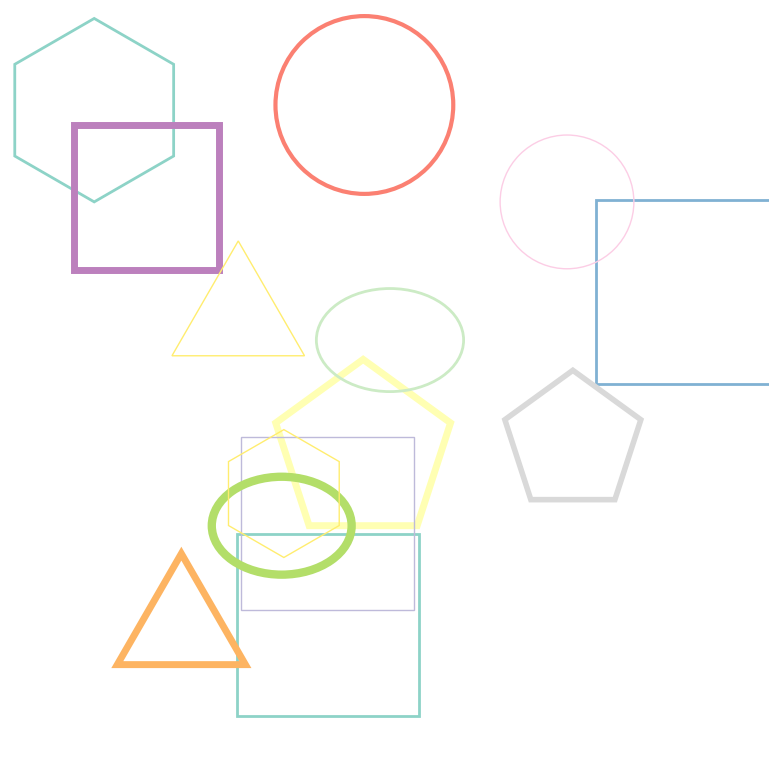[{"shape": "hexagon", "thickness": 1, "radius": 0.6, "center": [0.122, 0.857]}, {"shape": "square", "thickness": 1, "radius": 0.59, "center": [0.426, 0.188]}, {"shape": "pentagon", "thickness": 2.5, "radius": 0.6, "center": [0.472, 0.414]}, {"shape": "square", "thickness": 0.5, "radius": 0.56, "center": [0.425, 0.32]}, {"shape": "circle", "thickness": 1.5, "radius": 0.58, "center": [0.473, 0.864]}, {"shape": "square", "thickness": 1, "radius": 0.6, "center": [0.893, 0.621]}, {"shape": "triangle", "thickness": 2.5, "radius": 0.48, "center": [0.236, 0.185]}, {"shape": "oval", "thickness": 3, "radius": 0.45, "center": [0.366, 0.317]}, {"shape": "circle", "thickness": 0.5, "radius": 0.43, "center": [0.736, 0.738]}, {"shape": "pentagon", "thickness": 2, "radius": 0.46, "center": [0.744, 0.426]}, {"shape": "square", "thickness": 2.5, "radius": 0.47, "center": [0.191, 0.743]}, {"shape": "oval", "thickness": 1, "radius": 0.48, "center": [0.506, 0.558]}, {"shape": "hexagon", "thickness": 0.5, "radius": 0.42, "center": [0.369, 0.359]}, {"shape": "triangle", "thickness": 0.5, "radius": 0.5, "center": [0.309, 0.588]}]